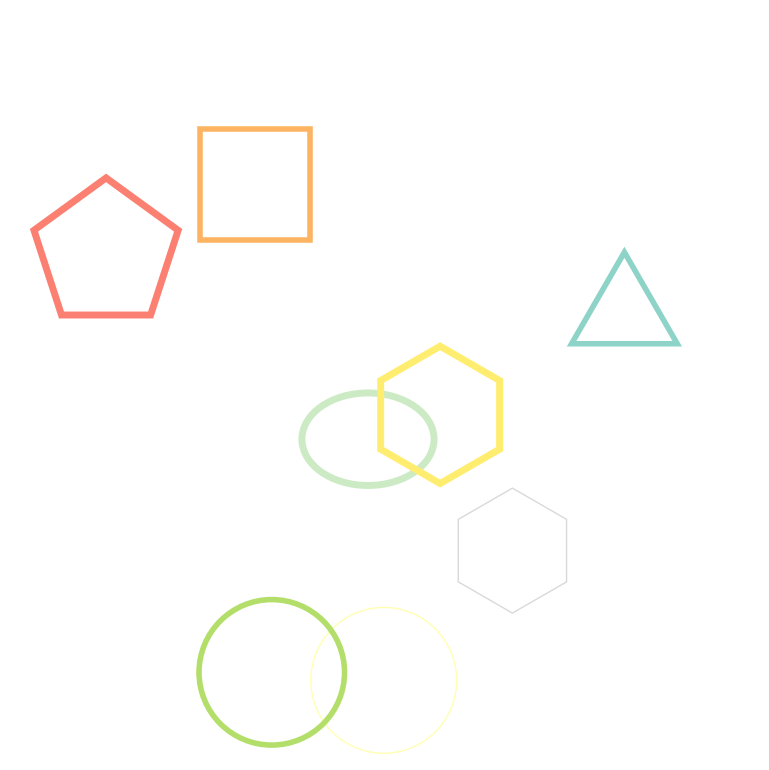[{"shape": "triangle", "thickness": 2, "radius": 0.4, "center": [0.811, 0.593]}, {"shape": "circle", "thickness": 0.5, "radius": 0.47, "center": [0.498, 0.116]}, {"shape": "pentagon", "thickness": 2.5, "radius": 0.49, "center": [0.138, 0.671]}, {"shape": "square", "thickness": 2, "radius": 0.36, "center": [0.331, 0.76]}, {"shape": "circle", "thickness": 2, "radius": 0.47, "center": [0.353, 0.127]}, {"shape": "hexagon", "thickness": 0.5, "radius": 0.41, "center": [0.665, 0.285]}, {"shape": "oval", "thickness": 2.5, "radius": 0.43, "center": [0.478, 0.43]}, {"shape": "hexagon", "thickness": 2.5, "radius": 0.45, "center": [0.572, 0.461]}]